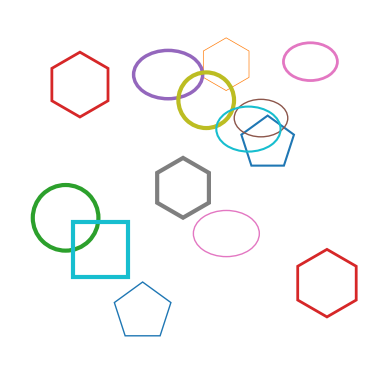[{"shape": "pentagon", "thickness": 1, "radius": 0.39, "center": [0.37, 0.19]}, {"shape": "pentagon", "thickness": 1.5, "radius": 0.36, "center": [0.695, 0.628]}, {"shape": "hexagon", "thickness": 0.5, "radius": 0.34, "center": [0.587, 0.833]}, {"shape": "circle", "thickness": 3, "radius": 0.43, "center": [0.17, 0.434]}, {"shape": "hexagon", "thickness": 2, "radius": 0.44, "center": [0.849, 0.265]}, {"shape": "hexagon", "thickness": 2, "radius": 0.42, "center": [0.208, 0.78]}, {"shape": "oval", "thickness": 2.5, "radius": 0.45, "center": [0.437, 0.806]}, {"shape": "oval", "thickness": 1, "radius": 0.35, "center": [0.678, 0.693]}, {"shape": "oval", "thickness": 1, "radius": 0.43, "center": [0.588, 0.393]}, {"shape": "oval", "thickness": 2, "radius": 0.35, "center": [0.806, 0.84]}, {"shape": "hexagon", "thickness": 3, "radius": 0.39, "center": [0.475, 0.512]}, {"shape": "circle", "thickness": 3, "radius": 0.36, "center": [0.536, 0.74]}, {"shape": "oval", "thickness": 1.5, "radius": 0.42, "center": [0.645, 0.665]}, {"shape": "square", "thickness": 3, "radius": 0.36, "center": [0.262, 0.351]}]